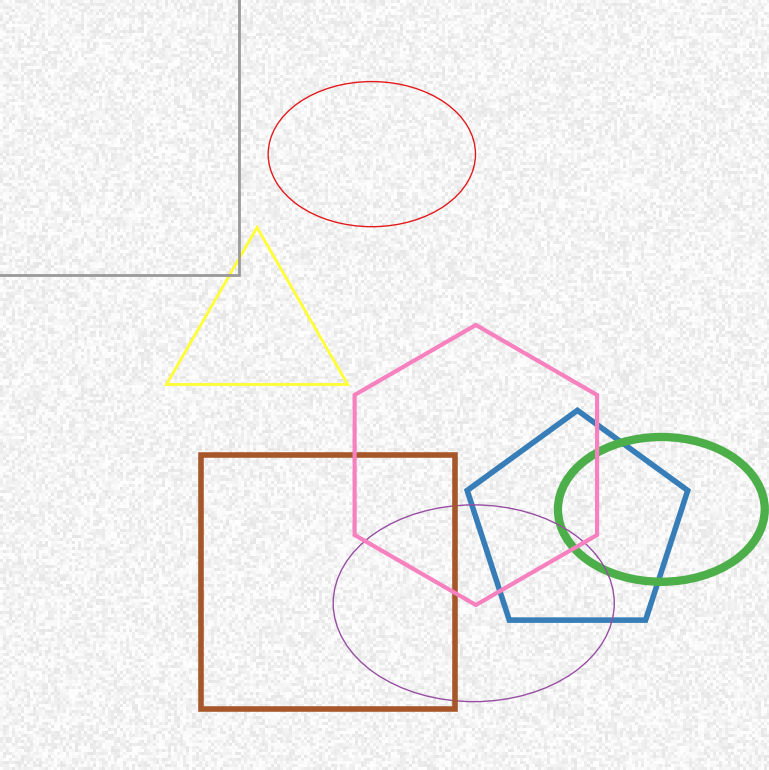[{"shape": "oval", "thickness": 0.5, "radius": 0.67, "center": [0.483, 0.8]}, {"shape": "pentagon", "thickness": 2, "radius": 0.75, "center": [0.75, 0.316]}, {"shape": "oval", "thickness": 3, "radius": 0.67, "center": [0.859, 0.338]}, {"shape": "oval", "thickness": 0.5, "radius": 0.91, "center": [0.615, 0.217]}, {"shape": "triangle", "thickness": 1, "radius": 0.68, "center": [0.334, 0.569]}, {"shape": "square", "thickness": 2, "radius": 0.82, "center": [0.426, 0.244]}, {"shape": "hexagon", "thickness": 1.5, "radius": 0.91, "center": [0.618, 0.396]}, {"shape": "square", "thickness": 1, "radius": 0.97, "center": [0.115, 0.837]}]